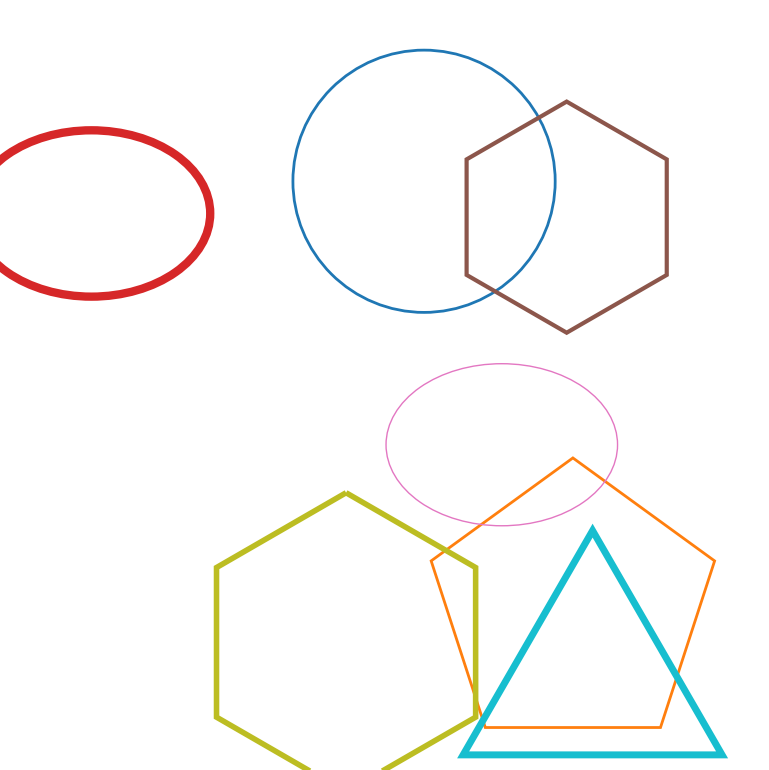[{"shape": "circle", "thickness": 1, "radius": 0.85, "center": [0.551, 0.765]}, {"shape": "pentagon", "thickness": 1, "radius": 0.97, "center": [0.744, 0.212]}, {"shape": "oval", "thickness": 3, "radius": 0.77, "center": [0.119, 0.723]}, {"shape": "hexagon", "thickness": 1.5, "radius": 0.75, "center": [0.736, 0.718]}, {"shape": "oval", "thickness": 0.5, "radius": 0.75, "center": [0.652, 0.422]}, {"shape": "hexagon", "thickness": 2, "radius": 0.97, "center": [0.449, 0.166]}, {"shape": "triangle", "thickness": 2.5, "radius": 0.97, "center": [0.77, 0.117]}]